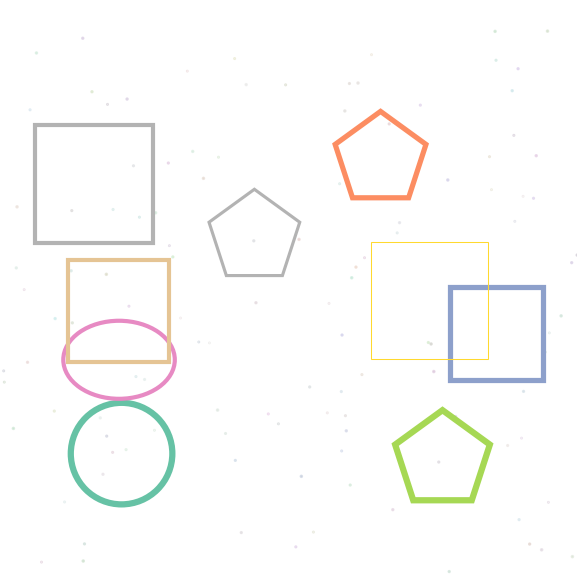[{"shape": "circle", "thickness": 3, "radius": 0.44, "center": [0.211, 0.214]}, {"shape": "pentagon", "thickness": 2.5, "radius": 0.41, "center": [0.659, 0.724]}, {"shape": "square", "thickness": 2.5, "radius": 0.4, "center": [0.86, 0.422]}, {"shape": "oval", "thickness": 2, "radius": 0.48, "center": [0.206, 0.376]}, {"shape": "pentagon", "thickness": 3, "radius": 0.43, "center": [0.766, 0.203]}, {"shape": "square", "thickness": 0.5, "radius": 0.51, "center": [0.744, 0.479]}, {"shape": "square", "thickness": 2, "radius": 0.44, "center": [0.205, 0.461]}, {"shape": "pentagon", "thickness": 1.5, "radius": 0.41, "center": [0.44, 0.589]}, {"shape": "square", "thickness": 2, "radius": 0.51, "center": [0.163, 0.681]}]